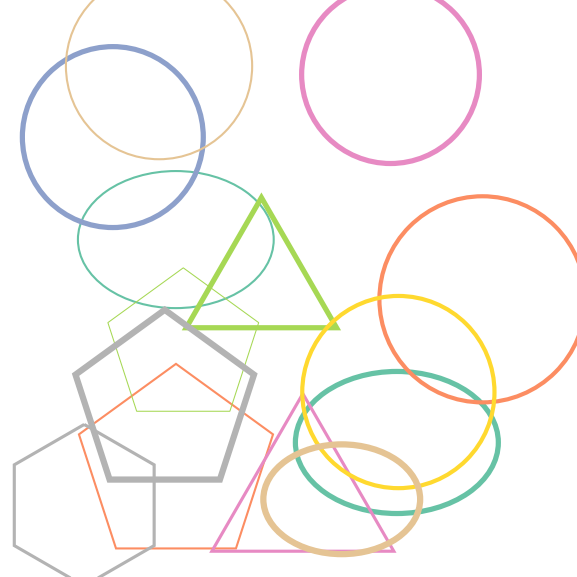[{"shape": "oval", "thickness": 2.5, "radius": 0.88, "center": [0.687, 0.233]}, {"shape": "oval", "thickness": 1, "radius": 0.85, "center": [0.304, 0.584]}, {"shape": "circle", "thickness": 2, "radius": 0.89, "center": [0.835, 0.481]}, {"shape": "pentagon", "thickness": 1, "radius": 0.88, "center": [0.305, 0.192]}, {"shape": "circle", "thickness": 2.5, "radius": 0.78, "center": [0.195, 0.762]}, {"shape": "circle", "thickness": 2.5, "radius": 0.77, "center": [0.676, 0.87]}, {"shape": "triangle", "thickness": 1.5, "radius": 0.91, "center": [0.524, 0.136]}, {"shape": "triangle", "thickness": 2.5, "radius": 0.75, "center": [0.453, 0.507]}, {"shape": "pentagon", "thickness": 0.5, "radius": 0.69, "center": [0.317, 0.398]}, {"shape": "circle", "thickness": 2, "radius": 0.83, "center": [0.69, 0.32]}, {"shape": "oval", "thickness": 3, "radius": 0.68, "center": [0.592, 0.135]}, {"shape": "circle", "thickness": 1, "radius": 0.81, "center": [0.275, 0.885]}, {"shape": "pentagon", "thickness": 3, "radius": 0.81, "center": [0.285, 0.3]}, {"shape": "hexagon", "thickness": 1.5, "radius": 0.7, "center": [0.146, 0.124]}]